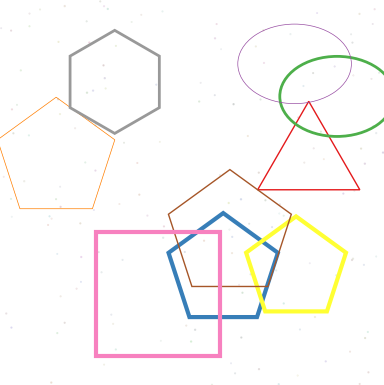[{"shape": "triangle", "thickness": 1, "radius": 0.77, "center": [0.802, 0.584]}, {"shape": "pentagon", "thickness": 3, "radius": 0.75, "center": [0.58, 0.297]}, {"shape": "oval", "thickness": 2, "radius": 0.74, "center": [0.875, 0.75]}, {"shape": "oval", "thickness": 0.5, "radius": 0.74, "center": [0.765, 0.834]}, {"shape": "pentagon", "thickness": 0.5, "radius": 0.8, "center": [0.146, 0.587]}, {"shape": "pentagon", "thickness": 3, "radius": 0.68, "center": [0.769, 0.302]}, {"shape": "pentagon", "thickness": 1, "radius": 0.84, "center": [0.597, 0.392]}, {"shape": "square", "thickness": 3, "radius": 0.81, "center": [0.411, 0.236]}, {"shape": "hexagon", "thickness": 2, "radius": 0.67, "center": [0.298, 0.787]}]